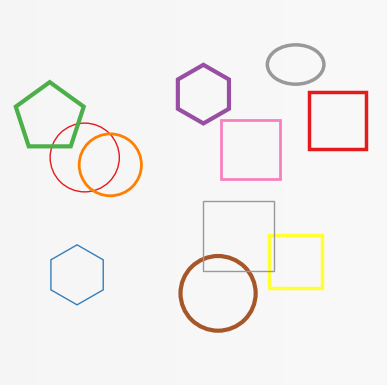[{"shape": "circle", "thickness": 1, "radius": 0.45, "center": [0.219, 0.591]}, {"shape": "square", "thickness": 2.5, "radius": 0.37, "center": [0.871, 0.687]}, {"shape": "hexagon", "thickness": 1, "radius": 0.39, "center": [0.199, 0.286]}, {"shape": "pentagon", "thickness": 3, "radius": 0.46, "center": [0.128, 0.694]}, {"shape": "hexagon", "thickness": 3, "radius": 0.38, "center": [0.525, 0.756]}, {"shape": "circle", "thickness": 2, "radius": 0.4, "center": [0.285, 0.572]}, {"shape": "square", "thickness": 2.5, "radius": 0.34, "center": [0.763, 0.321]}, {"shape": "circle", "thickness": 3, "radius": 0.48, "center": [0.563, 0.238]}, {"shape": "square", "thickness": 2, "radius": 0.38, "center": [0.647, 0.611]}, {"shape": "oval", "thickness": 2.5, "radius": 0.37, "center": [0.763, 0.832]}, {"shape": "square", "thickness": 1, "radius": 0.46, "center": [0.616, 0.388]}]